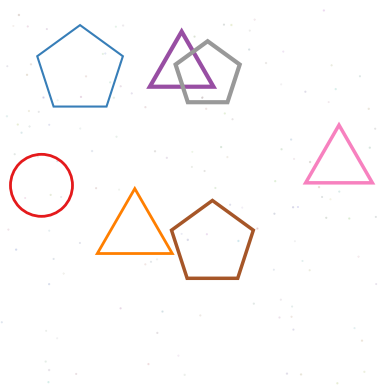[{"shape": "circle", "thickness": 2, "radius": 0.4, "center": [0.108, 0.519]}, {"shape": "pentagon", "thickness": 1.5, "radius": 0.58, "center": [0.208, 0.818]}, {"shape": "triangle", "thickness": 3, "radius": 0.48, "center": [0.472, 0.823]}, {"shape": "triangle", "thickness": 2, "radius": 0.56, "center": [0.35, 0.398]}, {"shape": "pentagon", "thickness": 2.5, "radius": 0.56, "center": [0.552, 0.368]}, {"shape": "triangle", "thickness": 2.5, "radius": 0.5, "center": [0.881, 0.575]}, {"shape": "pentagon", "thickness": 3, "radius": 0.44, "center": [0.539, 0.805]}]